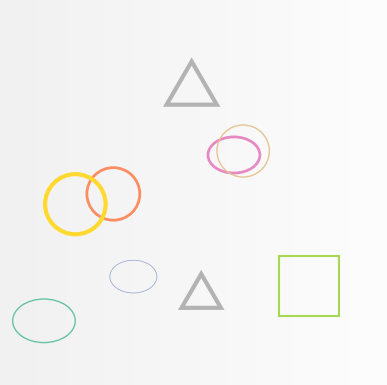[{"shape": "oval", "thickness": 1, "radius": 0.4, "center": [0.113, 0.167]}, {"shape": "circle", "thickness": 2, "radius": 0.34, "center": [0.292, 0.496]}, {"shape": "oval", "thickness": 0.5, "radius": 0.3, "center": [0.344, 0.282]}, {"shape": "oval", "thickness": 2, "radius": 0.33, "center": [0.604, 0.597]}, {"shape": "square", "thickness": 1.5, "radius": 0.39, "center": [0.797, 0.257]}, {"shape": "circle", "thickness": 3, "radius": 0.39, "center": [0.195, 0.47]}, {"shape": "circle", "thickness": 1, "radius": 0.34, "center": [0.628, 0.608]}, {"shape": "triangle", "thickness": 3, "radius": 0.29, "center": [0.519, 0.23]}, {"shape": "triangle", "thickness": 3, "radius": 0.37, "center": [0.495, 0.765]}]